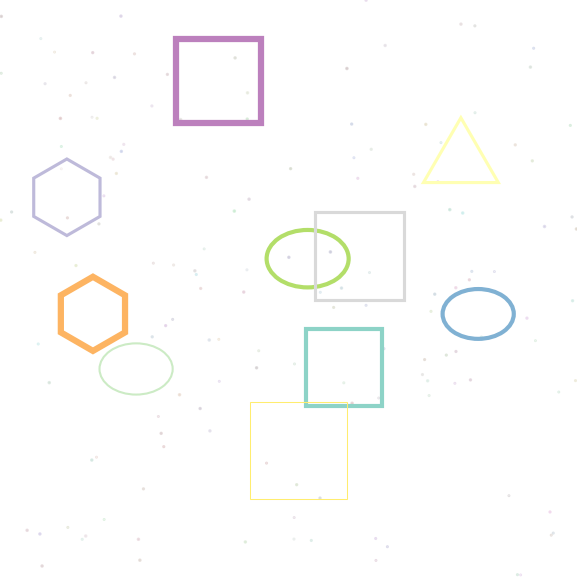[{"shape": "square", "thickness": 2, "radius": 0.33, "center": [0.596, 0.363]}, {"shape": "triangle", "thickness": 1.5, "radius": 0.37, "center": [0.798, 0.72]}, {"shape": "hexagon", "thickness": 1.5, "radius": 0.33, "center": [0.116, 0.658]}, {"shape": "oval", "thickness": 2, "radius": 0.31, "center": [0.828, 0.455]}, {"shape": "hexagon", "thickness": 3, "radius": 0.32, "center": [0.161, 0.456]}, {"shape": "oval", "thickness": 2, "radius": 0.36, "center": [0.533, 0.551]}, {"shape": "square", "thickness": 1.5, "radius": 0.38, "center": [0.623, 0.555]}, {"shape": "square", "thickness": 3, "radius": 0.37, "center": [0.378, 0.859]}, {"shape": "oval", "thickness": 1, "radius": 0.32, "center": [0.236, 0.36]}, {"shape": "square", "thickness": 0.5, "radius": 0.42, "center": [0.517, 0.219]}]